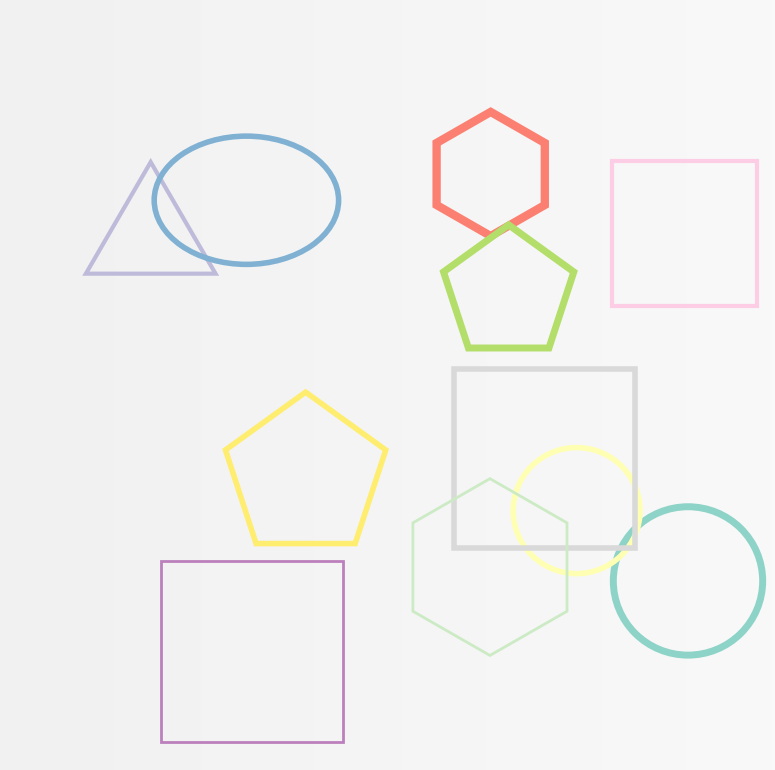[{"shape": "circle", "thickness": 2.5, "radius": 0.48, "center": [0.888, 0.246]}, {"shape": "circle", "thickness": 2, "radius": 0.41, "center": [0.744, 0.337]}, {"shape": "triangle", "thickness": 1.5, "radius": 0.48, "center": [0.194, 0.693]}, {"shape": "hexagon", "thickness": 3, "radius": 0.4, "center": [0.633, 0.774]}, {"shape": "oval", "thickness": 2, "radius": 0.59, "center": [0.318, 0.74]}, {"shape": "pentagon", "thickness": 2.5, "radius": 0.44, "center": [0.656, 0.62]}, {"shape": "square", "thickness": 1.5, "radius": 0.47, "center": [0.883, 0.697]}, {"shape": "square", "thickness": 2, "radius": 0.58, "center": [0.703, 0.404]}, {"shape": "square", "thickness": 1, "radius": 0.59, "center": [0.325, 0.154]}, {"shape": "hexagon", "thickness": 1, "radius": 0.57, "center": [0.632, 0.264]}, {"shape": "pentagon", "thickness": 2, "radius": 0.54, "center": [0.394, 0.382]}]